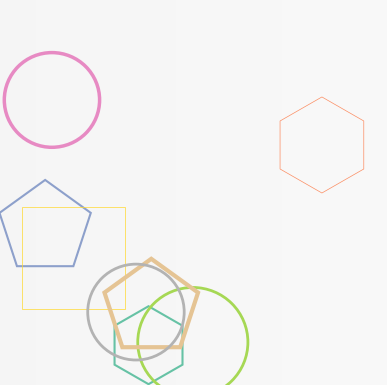[{"shape": "hexagon", "thickness": 1.5, "radius": 0.51, "center": [0.383, 0.103]}, {"shape": "hexagon", "thickness": 0.5, "radius": 0.62, "center": [0.831, 0.623]}, {"shape": "pentagon", "thickness": 1.5, "radius": 0.62, "center": [0.117, 0.409]}, {"shape": "circle", "thickness": 2.5, "radius": 0.61, "center": [0.134, 0.74]}, {"shape": "circle", "thickness": 2, "radius": 0.71, "center": [0.498, 0.111]}, {"shape": "square", "thickness": 0.5, "radius": 0.66, "center": [0.191, 0.33]}, {"shape": "pentagon", "thickness": 3, "radius": 0.63, "center": [0.39, 0.201]}, {"shape": "circle", "thickness": 2, "radius": 0.62, "center": [0.351, 0.189]}]